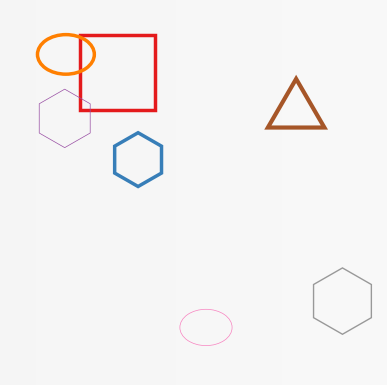[{"shape": "square", "thickness": 2.5, "radius": 0.48, "center": [0.302, 0.812]}, {"shape": "hexagon", "thickness": 2.5, "radius": 0.35, "center": [0.356, 0.585]}, {"shape": "hexagon", "thickness": 0.5, "radius": 0.38, "center": [0.167, 0.692]}, {"shape": "oval", "thickness": 2.5, "radius": 0.37, "center": [0.17, 0.859]}, {"shape": "triangle", "thickness": 3, "radius": 0.42, "center": [0.764, 0.711]}, {"shape": "oval", "thickness": 0.5, "radius": 0.34, "center": [0.532, 0.149]}, {"shape": "hexagon", "thickness": 1, "radius": 0.43, "center": [0.884, 0.218]}]